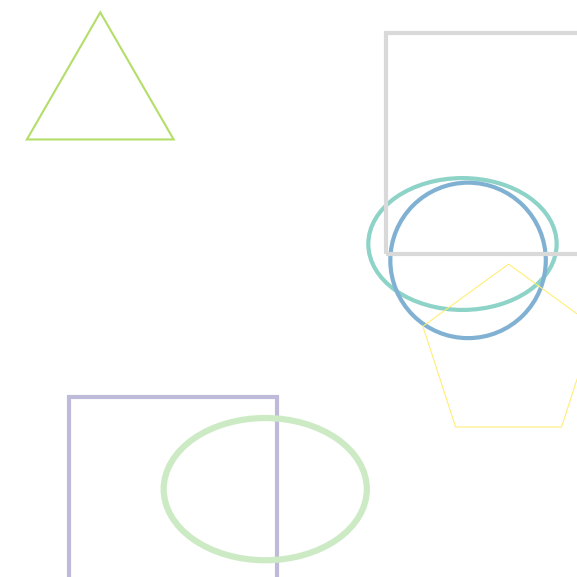[{"shape": "oval", "thickness": 2, "radius": 0.82, "center": [0.801, 0.577]}, {"shape": "square", "thickness": 2, "radius": 0.9, "center": [0.299, 0.132]}, {"shape": "circle", "thickness": 2, "radius": 0.67, "center": [0.81, 0.548]}, {"shape": "triangle", "thickness": 1, "radius": 0.73, "center": [0.174, 0.831]}, {"shape": "square", "thickness": 2, "radius": 0.96, "center": [0.86, 0.751]}, {"shape": "oval", "thickness": 3, "radius": 0.88, "center": [0.459, 0.152]}, {"shape": "pentagon", "thickness": 0.5, "radius": 0.78, "center": [0.881, 0.386]}]